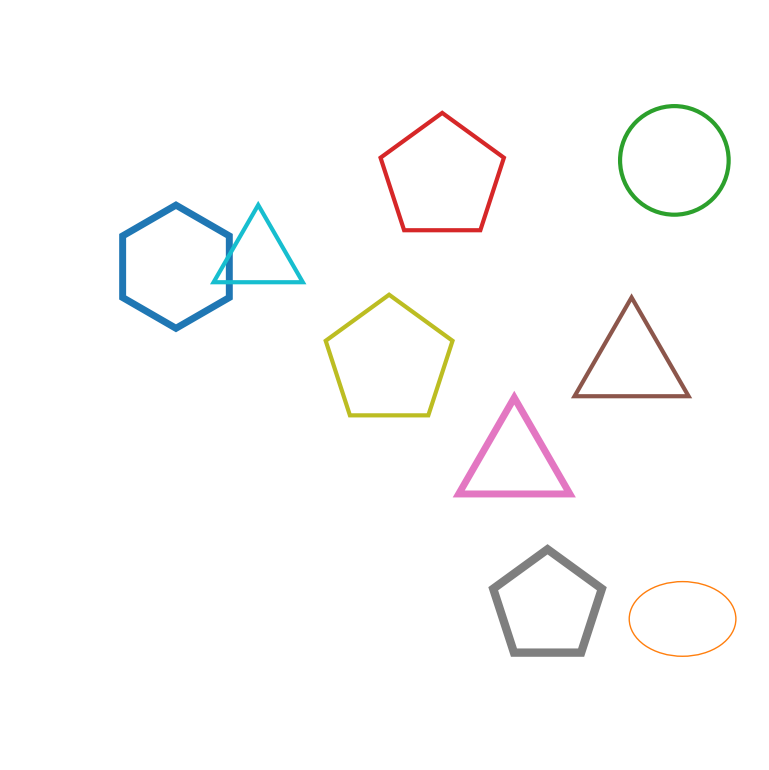[{"shape": "hexagon", "thickness": 2.5, "radius": 0.4, "center": [0.229, 0.654]}, {"shape": "oval", "thickness": 0.5, "radius": 0.35, "center": [0.886, 0.196]}, {"shape": "circle", "thickness": 1.5, "radius": 0.35, "center": [0.876, 0.792]}, {"shape": "pentagon", "thickness": 1.5, "radius": 0.42, "center": [0.574, 0.769]}, {"shape": "triangle", "thickness": 1.5, "radius": 0.43, "center": [0.82, 0.528]}, {"shape": "triangle", "thickness": 2.5, "radius": 0.42, "center": [0.668, 0.4]}, {"shape": "pentagon", "thickness": 3, "radius": 0.37, "center": [0.711, 0.212]}, {"shape": "pentagon", "thickness": 1.5, "radius": 0.43, "center": [0.505, 0.531]}, {"shape": "triangle", "thickness": 1.5, "radius": 0.33, "center": [0.335, 0.667]}]